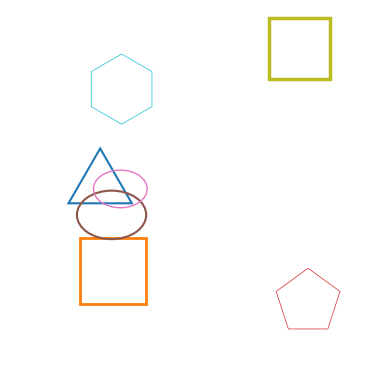[{"shape": "triangle", "thickness": 1.5, "radius": 0.47, "center": [0.26, 0.519]}, {"shape": "square", "thickness": 2, "radius": 0.43, "center": [0.294, 0.296]}, {"shape": "pentagon", "thickness": 0.5, "radius": 0.44, "center": [0.8, 0.216]}, {"shape": "oval", "thickness": 1.5, "radius": 0.45, "center": [0.29, 0.442]}, {"shape": "oval", "thickness": 1, "radius": 0.35, "center": [0.313, 0.509]}, {"shape": "square", "thickness": 2.5, "radius": 0.4, "center": [0.778, 0.875]}, {"shape": "hexagon", "thickness": 0.5, "radius": 0.46, "center": [0.316, 0.769]}]